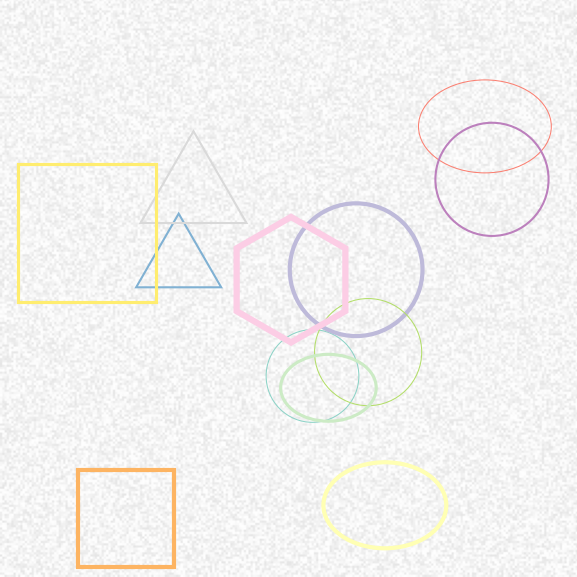[{"shape": "circle", "thickness": 0.5, "radius": 0.4, "center": [0.541, 0.348]}, {"shape": "oval", "thickness": 2, "radius": 0.53, "center": [0.666, 0.124]}, {"shape": "circle", "thickness": 2, "radius": 0.57, "center": [0.617, 0.532]}, {"shape": "oval", "thickness": 0.5, "radius": 0.58, "center": [0.84, 0.78]}, {"shape": "triangle", "thickness": 1, "radius": 0.43, "center": [0.309, 0.544]}, {"shape": "square", "thickness": 2, "radius": 0.42, "center": [0.218, 0.101]}, {"shape": "circle", "thickness": 0.5, "radius": 0.46, "center": [0.637, 0.389]}, {"shape": "hexagon", "thickness": 3, "radius": 0.54, "center": [0.504, 0.515]}, {"shape": "triangle", "thickness": 1, "radius": 0.53, "center": [0.335, 0.666]}, {"shape": "circle", "thickness": 1, "radius": 0.49, "center": [0.852, 0.689]}, {"shape": "oval", "thickness": 1.5, "radius": 0.41, "center": [0.569, 0.328]}, {"shape": "square", "thickness": 1.5, "radius": 0.6, "center": [0.15, 0.596]}]